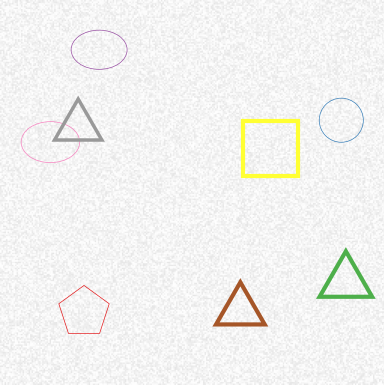[{"shape": "pentagon", "thickness": 0.5, "radius": 0.34, "center": [0.218, 0.19]}, {"shape": "circle", "thickness": 0.5, "radius": 0.29, "center": [0.886, 0.688]}, {"shape": "triangle", "thickness": 3, "radius": 0.39, "center": [0.898, 0.269]}, {"shape": "oval", "thickness": 0.5, "radius": 0.36, "center": [0.257, 0.871]}, {"shape": "square", "thickness": 3, "radius": 0.36, "center": [0.702, 0.614]}, {"shape": "triangle", "thickness": 3, "radius": 0.37, "center": [0.624, 0.194]}, {"shape": "oval", "thickness": 0.5, "radius": 0.38, "center": [0.131, 0.631]}, {"shape": "triangle", "thickness": 2.5, "radius": 0.35, "center": [0.203, 0.672]}]